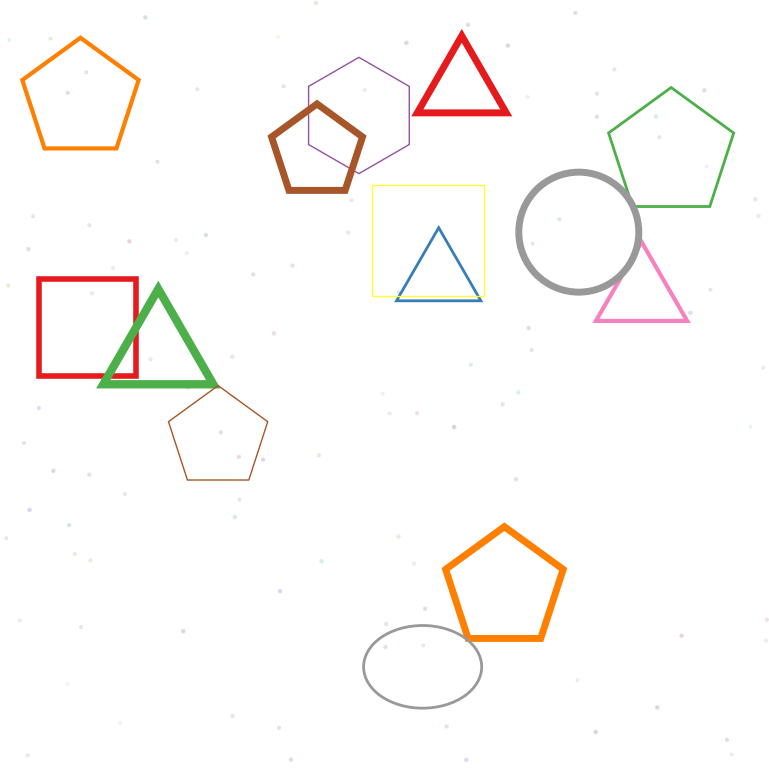[{"shape": "triangle", "thickness": 2.5, "radius": 0.33, "center": [0.6, 0.887]}, {"shape": "square", "thickness": 2, "radius": 0.31, "center": [0.114, 0.574]}, {"shape": "triangle", "thickness": 1, "radius": 0.32, "center": [0.57, 0.641]}, {"shape": "pentagon", "thickness": 1, "radius": 0.43, "center": [0.872, 0.801]}, {"shape": "triangle", "thickness": 3, "radius": 0.41, "center": [0.206, 0.542]}, {"shape": "hexagon", "thickness": 0.5, "radius": 0.38, "center": [0.466, 0.85]}, {"shape": "pentagon", "thickness": 2.5, "radius": 0.4, "center": [0.655, 0.236]}, {"shape": "pentagon", "thickness": 1.5, "radius": 0.4, "center": [0.105, 0.872]}, {"shape": "square", "thickness": 0.5, "radius": 0.36, "center": [0.556, 0.688]}, {"shape": "pentagon", "thickness": 2.5, "radius": 0.31, "center": [0.412, 0.803]}, {"shape": "pentagon", "thickness": 0.5, "radius": 0.34, "center": [0.283, 0.431]}, {"shape": "triangle", "thickness": 1.5, "radius": 0.34, "center": [0.833, 0.617]}, {"shape": "oval", "thickness": 1, "radius": 0.38, "center": [0.549, 0.134]}, {"shape": "circle", "thickness": 2.5, "radius": 0.39, "center": [0.752, 0.699]}]